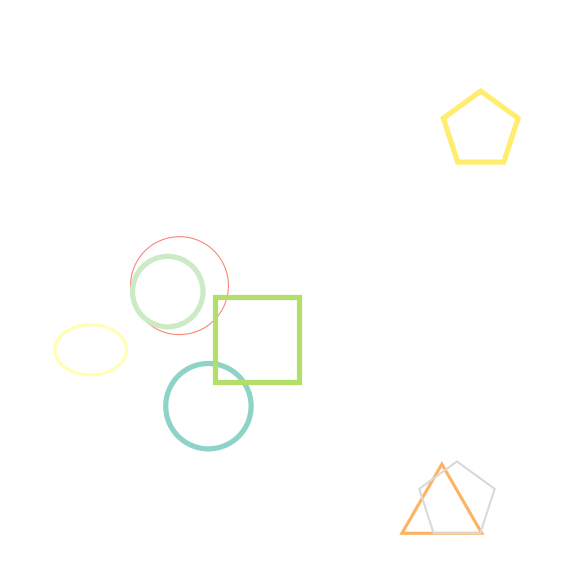[{"shape": "circle", "thickness": 2.5, "radius": 0.37, "center": [0.361, 0.296]}, {"shape": "oval", "thickness": 1.5, "radius": 0.31, "center": [0.157, 0.393]}, {"shape": "circle", "thickness": 0.5, "radius": 0.42, "center": [0.311, 0.505]}, {"shape": "triangle", "thickness": 1.5, "radius": 0.4, "center": [0.765, 0.116]}, {"shape": "square", "thickness": 2.5, "radius": 0.37, "center": [0.445, 0.412]}, {"shape": "pentagon", "thickness": 1, "radius": 0.34, "center": [0.791, 0.131]}, {"shape": "circle", "thickness": 2.5, "radius": 0.31, "center": [0.29, 0.494]}, {"shape": "pentagon", "thickness": 2.5, "radius": 0.34, "center": [0.832, 0.773]}]